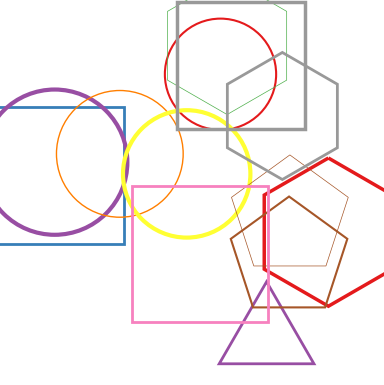[{"shape": "circle", "thickness": 1.5, "radius": 0.72, "center": [0.573, 0.807]}, {"shape": "hexagon", "thickness": 2.5, "radius": 0.96, "center": [0.853, 0.397]}, {"shape": "square", "thickness": 2, "radius": 0.89, "center": [0.145, 0.544]}, {"shape": "hexagon", "thickness": 0.5, "radius": 0.89, "center": [0.59, 0.881]}, {"shape": "triangle", "thickness": 2, "radius": 0.71, "center": [0.692, 0.126]}, {"shape": "circle", "thickness": 3, "radius": 0.94, "center": [0.142, 0.579]}, {"shape": "circle", "thickness": 1, "radius": 0.82, "center": [0.311, 0.6]}, {"shape": "circle", "thickness": 3, "radius": 0.83, "center": [0.485, 0.548]}, {"shape": "pentagon", "thickness": 0.5, "radius": 0.8, "center": [0.753, 0.438]}, {"shape": "pentagon", "thickness": 1.5, "radius": 0.8, "center": [0.751, 0.33]}, {"shape": "square", "thickness": 2, "radius": 0.88, "center": [0.52, 0.34]}, {"shape": "square", "thickness": 2.5, "radius": 0.83, "center": [0.626, 0.83]}, {"shape": "hexagon", "thickness": 2, "radius": 0.82, "center": [0.733, 0.699]}]